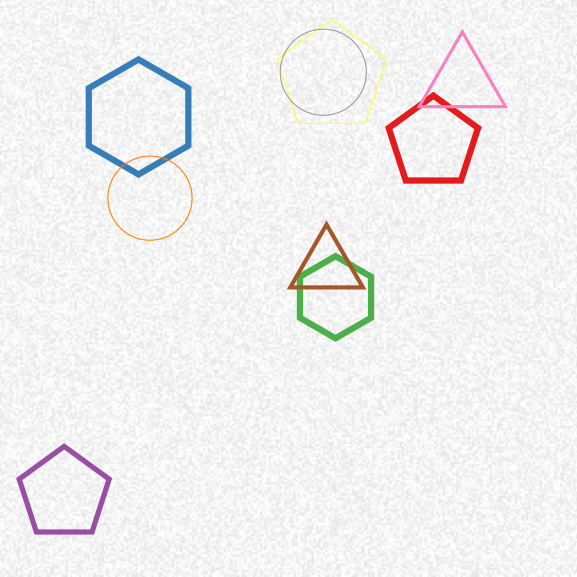[{"shape": "pentagon", "thickness": 3, "radius": 0.41, "center": [0.75, 0.752]}, {"shape": "hexagon", "thickness": 3, "radius": 0.5, "center": [0.24, 0.797]}, {"shape": "hexagon", "thickness": 3, "radius": 0.36, "center": [0.581, 0.484]}, {"shape": "pentagon", "thickness": 2.5, "radius": 0.41, "center": [0.111, 0.144]}, {"shape": "circle", "thickness": 0.5, "radius": 0.36, "center": [0.26, 0.656]}, {"shape": "pentagon", "thickness": 0.5, "radius": 0.5, "center": [0.575, 0.866]}, {"shape": "triangle", "thickness": 2, "radius": 0.36, "center": [0.565, 0.538]}, {"shape": "triangle", "thickness": 1.5, "radius": 0.43, "center": [0.801, 0.858]}, {"shape": "circle", "thickness": 0.5, "radius": 0.37, "center": [0.56, 0.874]}]